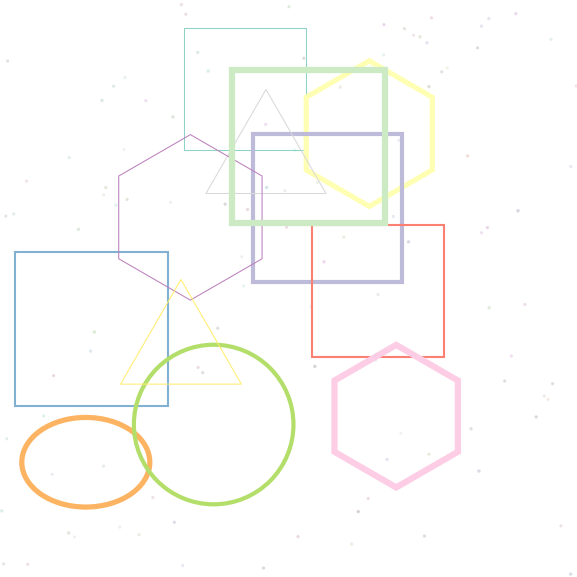[{"shape": "square", "thickness": 0.5, "radius": 0.53, "center": [0.424, 0.846]}, {"shape": "hexagon", "thickness": 2.5, "radius": 0.63, "center": [0.639, 0.768]}, {"shape": "square", "thickness": 2, "radius": 0.64, "center": [0.567, 0.639]}, {"shape": "square", "thickness": 1, "radius": 0.57, "center": [0.654, 0.495]}, {"shape": "square", "thickness": 1, "radius": 0.67, "center": [0.158, 0.429]}, {"shape": "oval", "thickness": 2.5, "radius": 0.55, "center": [0.149, 0.199]}, {"shape": "circle", "thickness": 2, "radius": 0.69, "center": [0.37, 0.264]}, {"shape": "hexagon", "thickness": 3, "radius": 0.62, "center": [0.686, 0.278]}, {"shape": "triangle", "thickness": 0.5, "radius": 0.6, "center": [0.461, 0.724]}, {"shape": "hexagon", "thickness": 0.5, "radius": 0.72, "center": [0.33, 0.623]}, {"shape": "square", "thickness": 3, "radius": 0.66, "center": [0.535, 0.745]}, {"shape": "triangle", "thickness": 0.5, "radius": 0.6, "center": [0.313, 0.394]}]